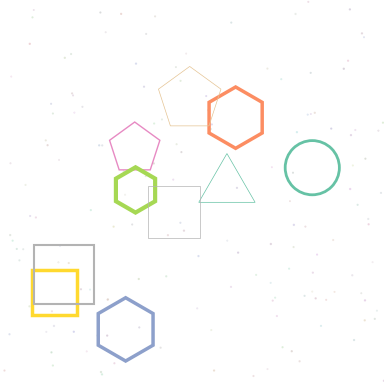[{"shape": "triangle", "thickness": 0.5, "radius": 0.42, "center": [0.589, 0.517]}, {"shape": "circle", "thickness": 2, "radius": 0.35, "center": [0.811, 0.564]}, {"shape": "hexagon", "thickness": 2.5, "radius": 0.4, "center": [0.612, 0.694]}, {"shape": "hexagon", "thickness": 2.5, "radius": 0.41, "center": [0.326, 0.144]}, {"shape": "pentagon", "thickness": 1, "radius": 0.34, "center": [0.35, 0.614]}, {"shape": "hexagon", "thickness": 3, "radius": 0.29, "center": [0.352, 0.507]}, {"shape": "square", "thickness": 2.5, "radius": 0.29, "center": [0.141, 0.241]}, {"shape": "pentagon", "thickness": 0.5, "radius": 0.43, "center": [0.493, 0.742]}, {"shape": "square", "thickness": 1.5, "radius": 0.39, "center": [0.167, 0.287]}, {"shape": "square", "thickness": 0.5, "radius": 0.34, "center": [0.452, 0.45]}]